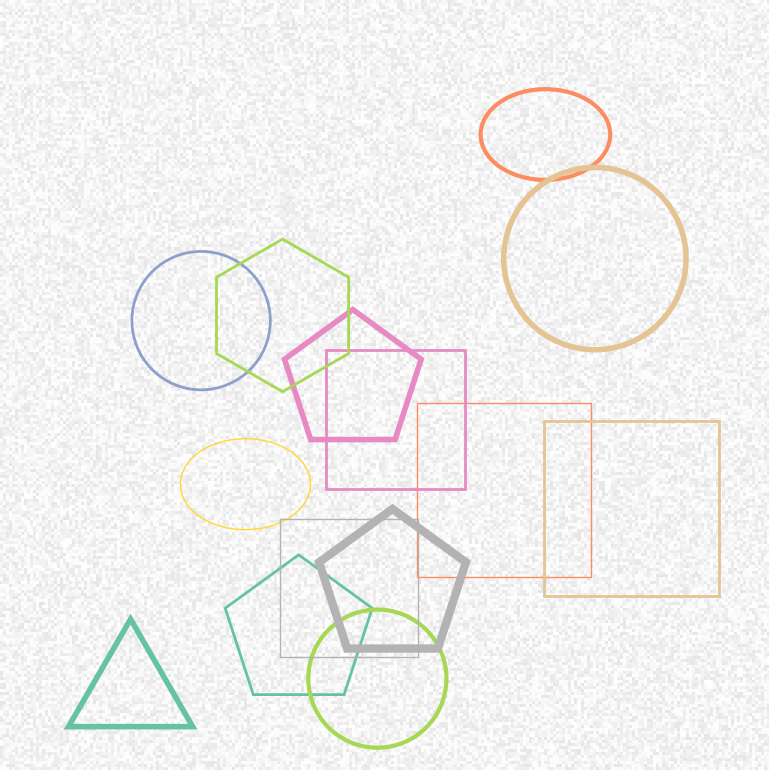[{"shape": "pentagon", "thickness": 1, "radius": 0.5, "center": [0.388, 0.179]}, {"shape": "triangle", "thickness": 2, "radius": 0.47, "center": [0.17, 0.103]}, {"shape": "square", "thickness": 0.5, "radius": 0.57, "center": [0.655, 0.364]}, {"shape": "oval", "thickness": 1.5, "radius": 0.42, "center": [0.708, 0.825]}, {"shape": "circle", "thickness": 1, "radius": 0.45, "center": [0.261, 0.584]}, {"shape": "square", "thickness": 1, "radius": 0.45, "center": [0.513, 0.455]}, {"shape": "pentagon", "thickness": 2, "radius": 0.47, "center": [0.458, 0.505]}, {"shape": "hexagon", "thickness": 1, "radius": 0.5, "center": [0.367, 0.59]}, {"shape": "circle", "thickness": 1.5, "radius": 0.45, "center": [0.49, 0.119]}, {"shape": "oval", "thickness": 0.5, "radius": 0.42, "center": [0.319, 0.371]}, {"shape": "circle", "thickness": 2, "radius": 0.59, "center": [0.773, 0.664]}, {"shape": "square", "thickness": 1, "radius": 0.57, "center": [0.82, 0.34]}, {"shape": "pentagon", "thickness": 3, "radius": 0.5, "center": [0.51, 0.239]}, {"shape": "square", "thickness": 0.5, "radius": 0.45, "center": [0.453, 0.236]}]